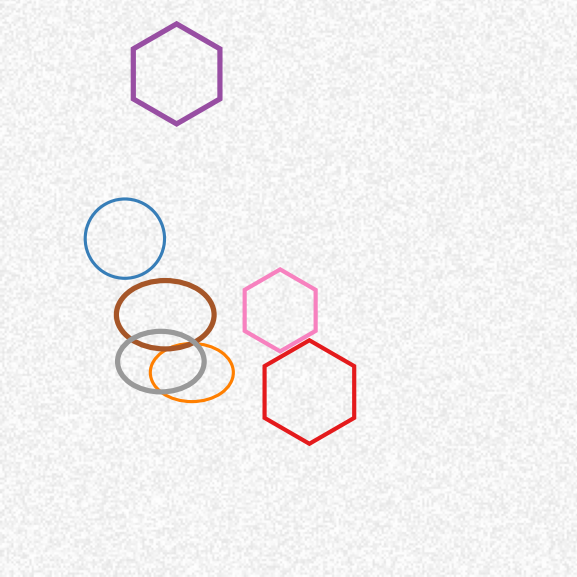[{"shape": "hexagon", "thickness": 2, "radius": 0.45, "center": [0.536, 0.32]}, {"shape": "circle", "thickness": 1.5, "radius": 0.34, "center": [0.216, 0.586]}, {"shape": "hexagon", "thickness": 2.5, "radius": 0.43, "center": [0.306, 0.871]}, {"shape": "oval", "thickness": 1.5, "radius": 0.36, "center": [0.332, 0.354]}, {"shape": "oval", "thickness": 2.5, "radius": 0.42, "center": [0.286, 0.454]}, {"shape": "hexagon", "thickness": 2, "radius": 0.35, "center": [0.485, 0.462]}, {"shape": "oval", "thickness": 2.5, "radius": 0.37, "center": [0.279, 0.373]}]